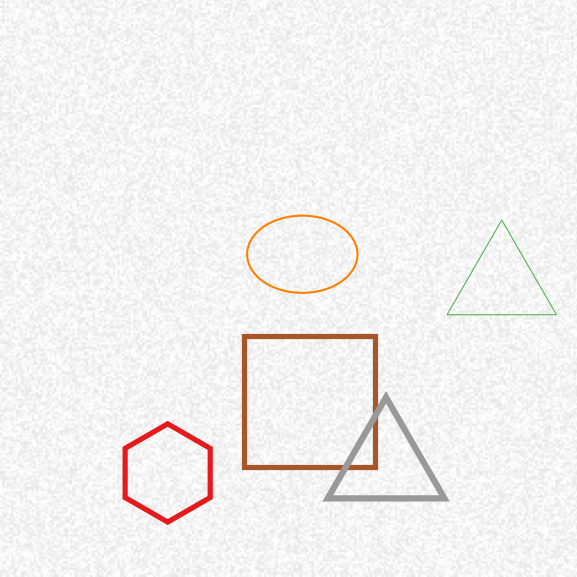[{"shape": "hexagon", "thickness": 2.5, "radius": 0.43, "center": [0.29, 0.18]}, {"shape": "triangle", "thickness": 0.5, "radius": 0.55, "center": [0.869, 0.509]}, {"shape": "oval", "thickness": 1, "radius": 0.48, "center": [0.523, 0.559]}, {"shape": "square", "thickness": 2.5, "radius": 0.57, "center": [0.537, 0.303]}, {"shape": "triangle", "thickness": 3, "radius": 0.58, "center": [0.668, 0.194]}]